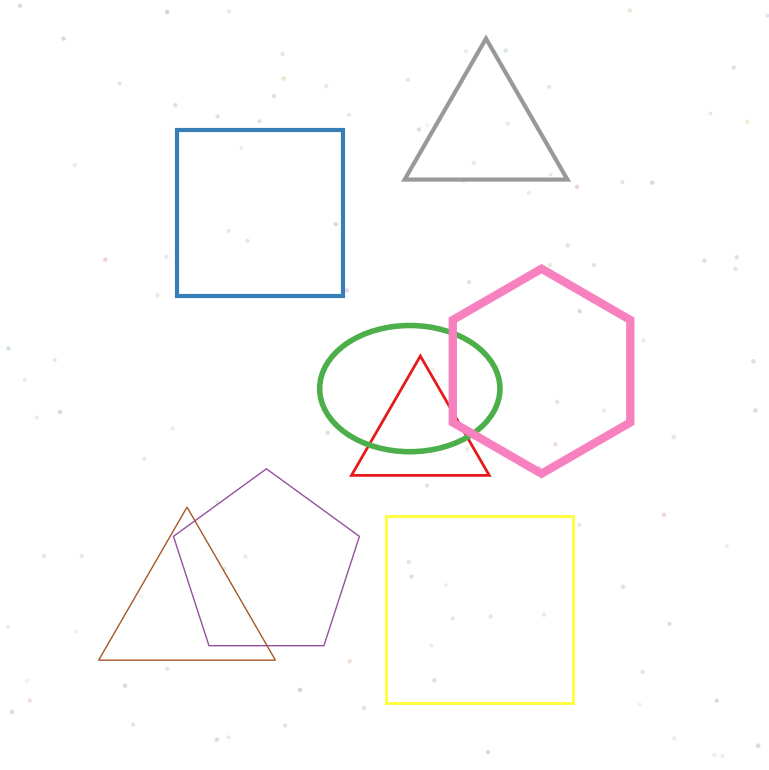[{"shape": "triangle", "thickness": 1, "radius": 0.52, "center": [0.546, 0.434]}, {"shape": "square", "thickness": 1.5, "radius": 0.54, "center": [0.338, 0.723]}, {"shape": "oval", "thickness": 2, "radius": 0.59, "center": [0.532, 0.495]}, {"shape": "pentagon", "thickness": 0.5, "radius": 0.63, "center": [0.346, 0.264]}, {"shape": "square", "thickness": 1, "radius": 0.61, "center": [0.623, 0.208]}, {"shape": "triangle", "thickness": 0.5, "radius": 0.66, "center": [0.243, 0.209]}, {"shape": "hexagon", "thickness": 3, "radius": 0.67, "center": [0.703, 0.518]}, {"shape": "triangle", "thickness": 1.5, "radius": 0.61, "center": [0.631, 0.828]}]